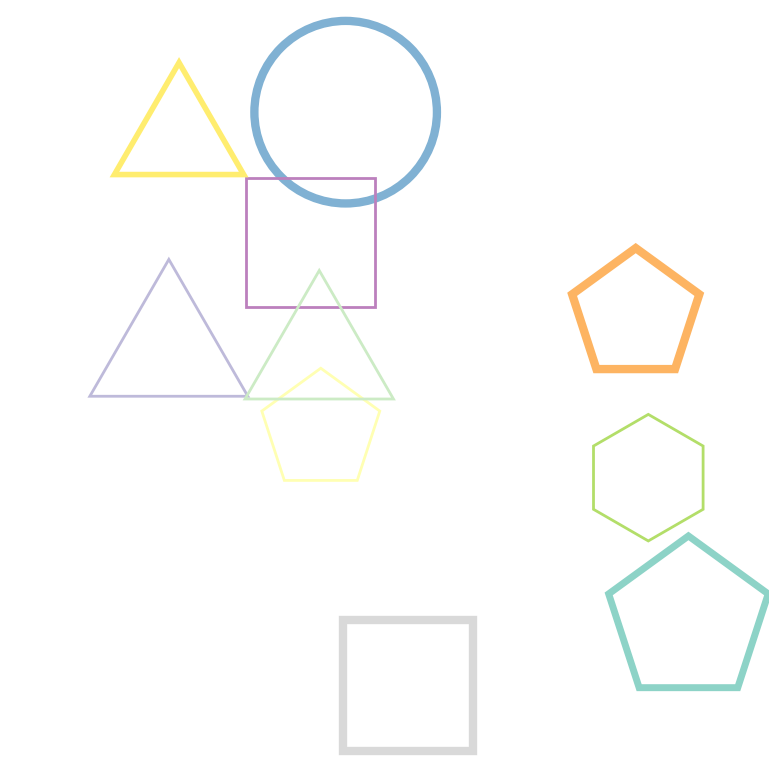[{"shape": "pentagon", "thickness": 2.5, "radius": 0.54, "center": [0.894, 0.195]}, {"shape": "pentagon", "thickness": 1, "radius": 0.4, "center": [0.417, 0.441]}, {"shape": "triangle", "thickness": 1, "radius": 0.59, "center": [0.219, 0.545]}, {"shape": "circle", "thickness": 3, "radius": 0.59, "center": [0.449, 0.854]}, {"shape": "pentagon", "thickness": 3, "radius": 0.43, "center": [0.826, 0.591]}, {"shape": "hexagon", "thickness": 1, "radius": 0.41, "center": [0.842, 0.38]}, {"shape": "square", "thickness": 3, "radius": 0.42, "center": [0.53, 0.11]}, {"shape": "square", "thickness": 1, "radius": 0.42, "center": [0.403, 0.685]}, {"shape": "triangle", "thickness": 1, "radius": 0.56, "center": [0.415, 0.537]}, {"shape": "triangle", "thickness": 2, "radius": 0.48, "center": [0.233, 0.822]}]